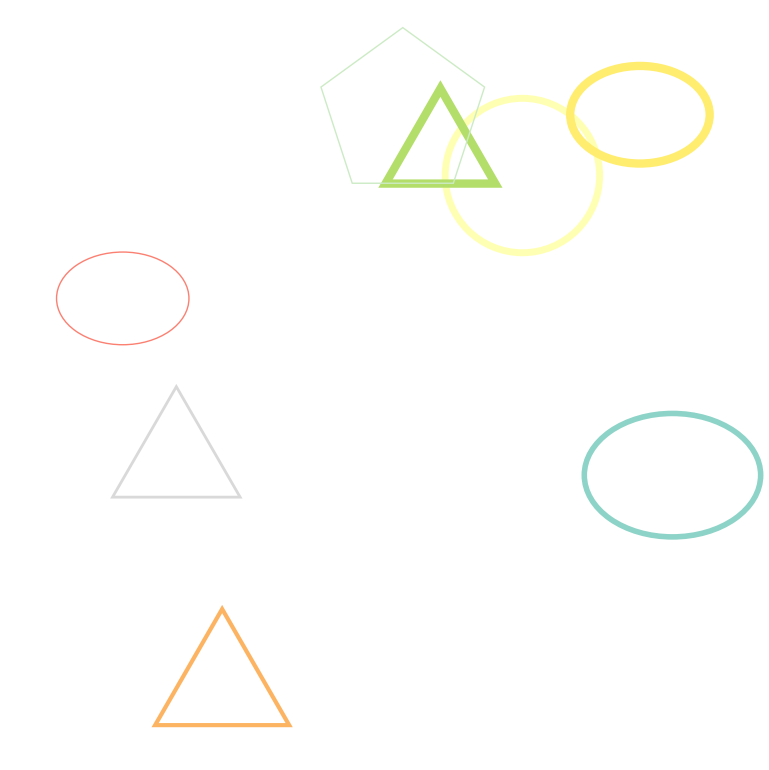[{"shape": "oval", "thickness": 2, "radius": 0.57, "center": [0.873, 0.383]}, {"shape": "circle", "thickness": 2.5, "radius": 0.5, "center": [0.678, 0.772]}, {"shape": "oval", "thickness": 0.5, "radius": 0.43, "center": [0.159, 0.612]}, {"shape": "triangle", "thickness": 1.5, "radius": 0.5, "center": [0.289, 0.109]}, {"shape": "triangle", "thickness": 3, "radius": 0.41, "center": [0.572, 0.803]}, {"shape": "triangle", "thickness": 1, "radius": 0.48, "center": [0.229, 0.402]}, {"shape": "pentagon", "thickness": 0.5, "radius": 0.56, "center": [0.523, 0.852]}, {"shape": "oval", "thickness": 3, "radius": 0.45, "center": [0.831, 0.851]}]